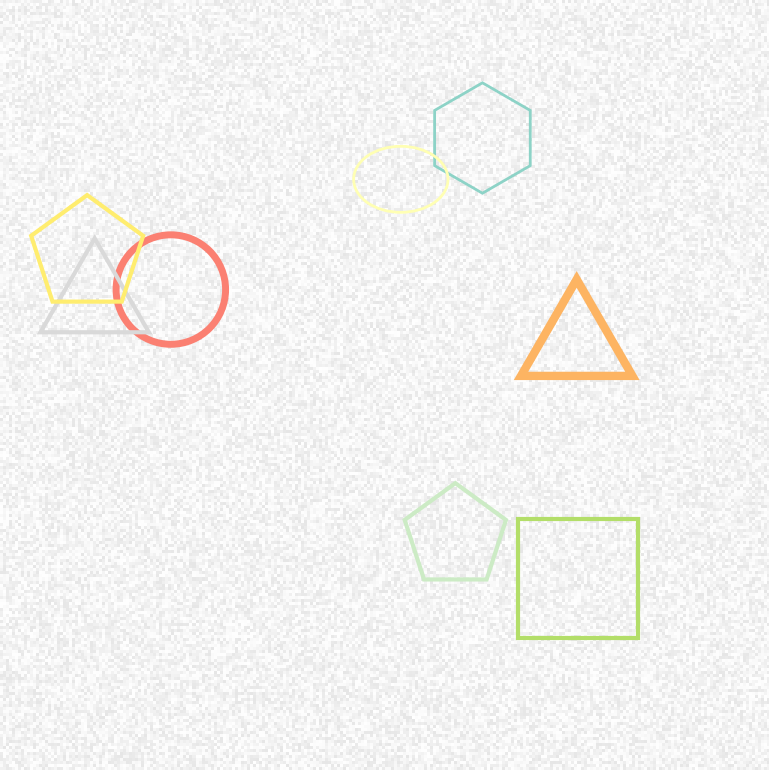[{"shape": "hexagon", "thickness": 1, "radius": 0.36, "center": [0.627, 0.821]}, {"shape": "oval", "thickness": 1, "radius": 0.31, "center": [0.521, 0.767]}, {"shape": "circle", "thickness": 2.5, "radius": 0.36, "center": [0.222, 0.624]}, {"shape": "triangle", "thickness": 3, "radius": 0.42, "center": [0.749, 0.554]}, {"shape": "square", "thickness": 1.5, "radius": 0.39, "center": [0.751, 0.249]}, {"shape": "triangle", "thickness": 1.5, "radius": 0.41, "center": [0.123, 0.609]}, {"shape": "pentagon", "thickness": 1.5, "radius": 0.35, "center": [0.591, 0.303]}, {"shape": "pentagon", "thickness": 1.5, "radius": 0.38, "center": [0.113, 0.67]}]